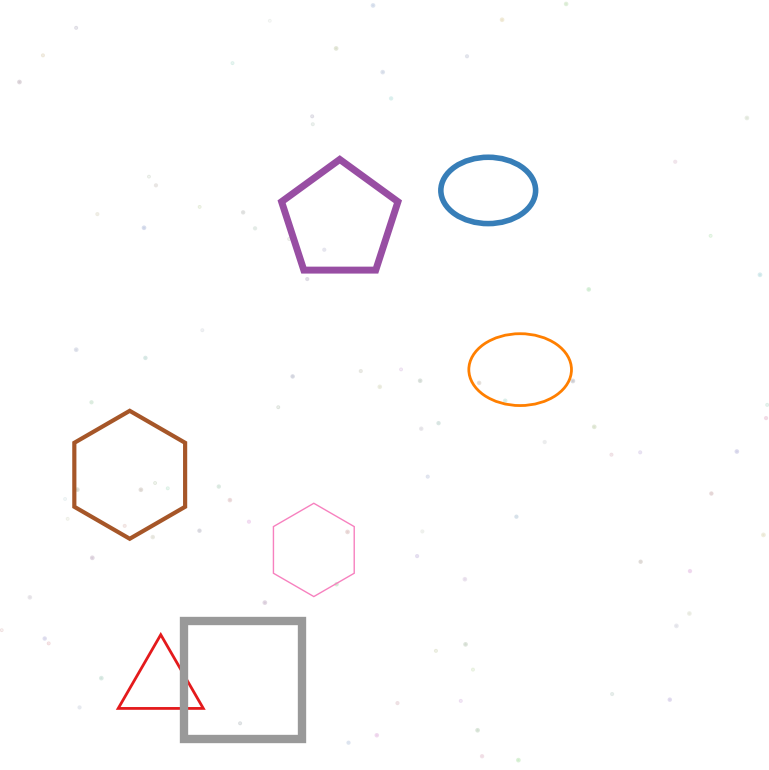[{"shape": "triangle", "thickness": 1, "radius": 0.32, "center": [0.209, 0.112]}, {"shape": "oval", "thickness": 2, "radius": 0.31, "center": [0.634, 0.753]}, {"shape": "pentagon", "thickness": 2.5, "radius": 0.4, "center": [0.441, 0.713]}, {"shape": "oval", "thickness": 1, "radius": 0.33, "center": [0.676, 0.52]}, {"shape": "hexagon", "thickness": 1.5, "radius": 0.42, "center": [0.168, 0.383]}, {"shape": "hexagon", "thickness": 0.5, "radius": 0.3, "center": [0.408, 0.286]}, {"shape": "square", "thickness": 3, "radius": 0.38, "center": [0.316, 0.117]}]